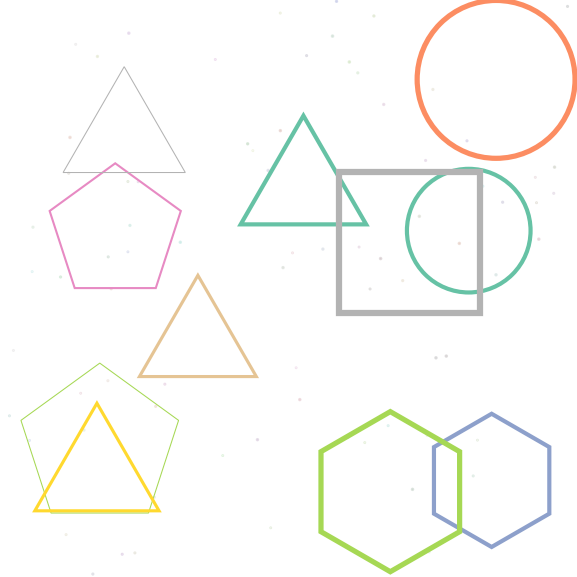[{"shape": "circle", "thickness": 2, "radius": 0.54, "center": [0.812, 0.6]}, {"shape": "triangle", "thickness": 2, "radius": 0.63, "center": [0.525, 0.673]}, {"shape": "circle", "thickness": 2.5, "radius": 0.68, "center": [0.859, 0.862]}, {"shape": "hexagon", "thickness": 2, "radius": 0.58, "center": [0.851, 0.167]}, {"shape": "pentagon", "thickness": 1, "radius": 0.6, "center": [0.2, 0.597]}, {"shape": "hexagon", "thickness": 2.5, "radius": 0.69, "center": [0.676, 0.148]}, {"shape": "pentagon", "thickness": 0.5, "radius": 0.72, "center": [0.173, 0.227]}, {"shape": "triangle", "thickness": 1.5, "radius": 0.62, "center": [0.168, 0.177]}, {"shape": "triangle", "thickness": 1.5, "radius": 0.58, "center": [0.343, 0.406]}, {"shape": "square", "thickness": 3, "radius": 0.61, "center": [0.709, 0.579]}, {"shape": "triangle", "thickness": 0.5, "radius": 0.61, "center": [0.215, 0.761]}]